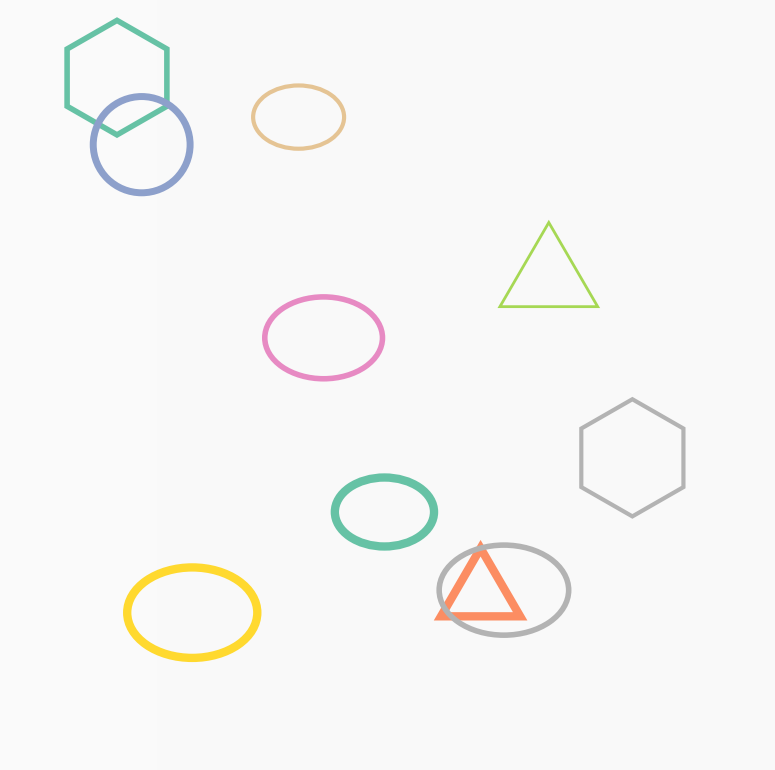[{"shape": "hexagon", "thickness": 2, "radius": 0.37, "center": [0.151, 0.899]}, {"shape": "oval", "thickness": 3, "radius": 0.32, "center": [0.496, 0.335]}, {"shape": "triangle", "thickness": 3, "radius": 0.29, "center": [0.62, 0.229]}, {"shape": "circle", "thickness": 2.5, "radius": 0.31, "center": [0.183, 0.812]}, {"shape": "oval", "thickness": 2, "radius": 0.38, "center": [0.418, 0.561]}, {"shape": "triangle", "thickness": 1, "radius": 0.36, "center": [0.708, 0.638]}, {"shape": "oval", "thickness": 3, "radius": 0.42, "center": [0.248, 0.204]}, {"shape": "oval", "thickness": 1.5, "radius": 0.29, "center": [0.385, 0.848]}, {"shape": "oval", "thickness": 2, "radius": 0.42, "center": [0.65, 0.234]}, {"shape": "hexagon", "thickness": 1.5, "radius": 0.38, "center": [0.816, 0.405]}]